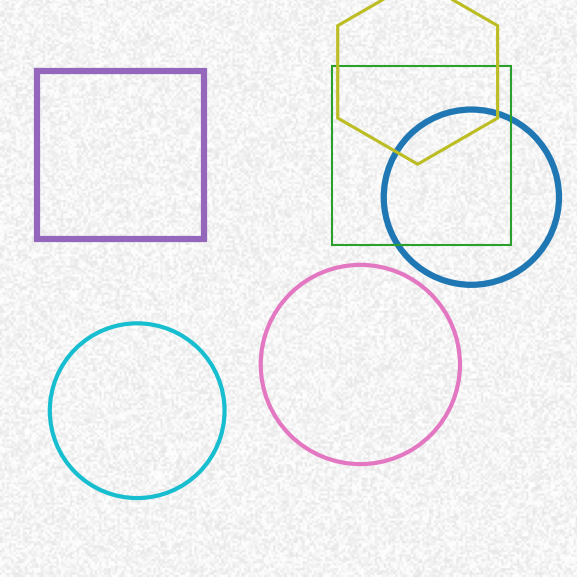[{"shape": "circle", "thickness": 3, "radius": 0.76, "center": [0.816, 0.658]}, {"shape": "square", "thickness": 1, "radius": 0.77, "center": [0.73, 0.729]}, {"shape": "square", "thickness": 3, "radius": 0.72, "center": [0.208, 0.731]}, {"shape": "circle", "thickness": 2, "radius": 0.86, "center": [0.624, 0.368]}, {"shape": "hexagon", "thickness": 1.5, "radius": 0.8, "center": [0.723, 0.875]}, {"shape": "circle", "thickness": 2, "radius": 0.76, "center": [0.238, 0.288]}]